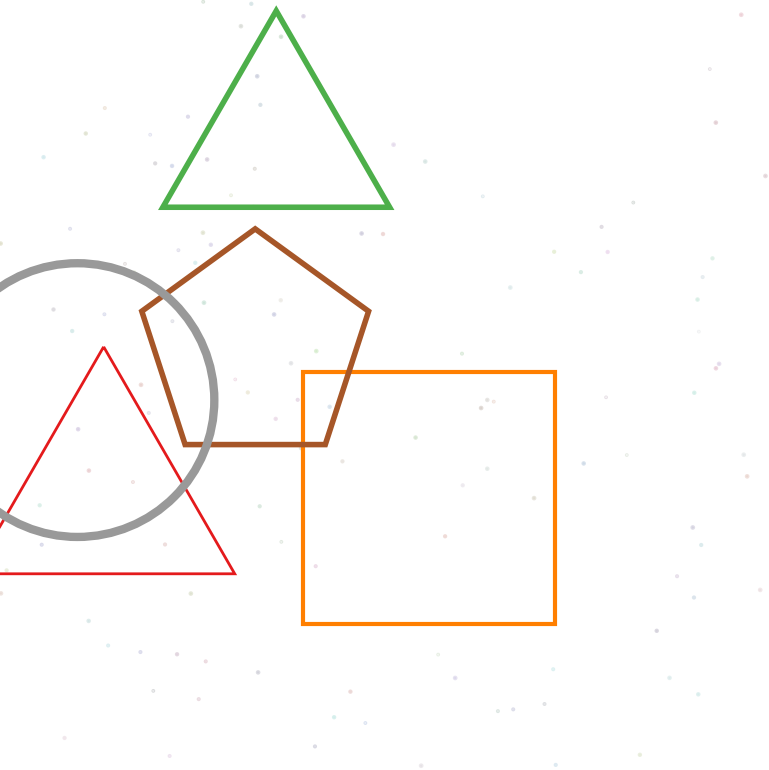[{"shape": "triangle", "thickness": 1, "radius": 0.98, "center": [0.135, 0.353]}, {"shape": "triangle", "thickness": 2, "radius": 0.85, "center": [0.359, 0.816]}, {"shape": "square", "thickness": 1.5, "radius": 0.82, "center": [0.557, 0.353]}, {"shape": "pentagon", "thickness": 2, "radius": 0.77, "center": [0.331, 0.548]}, {"shape": "circle", "thickness": 3, "radius": 0.89, "center": [0.101, 0.48]}]